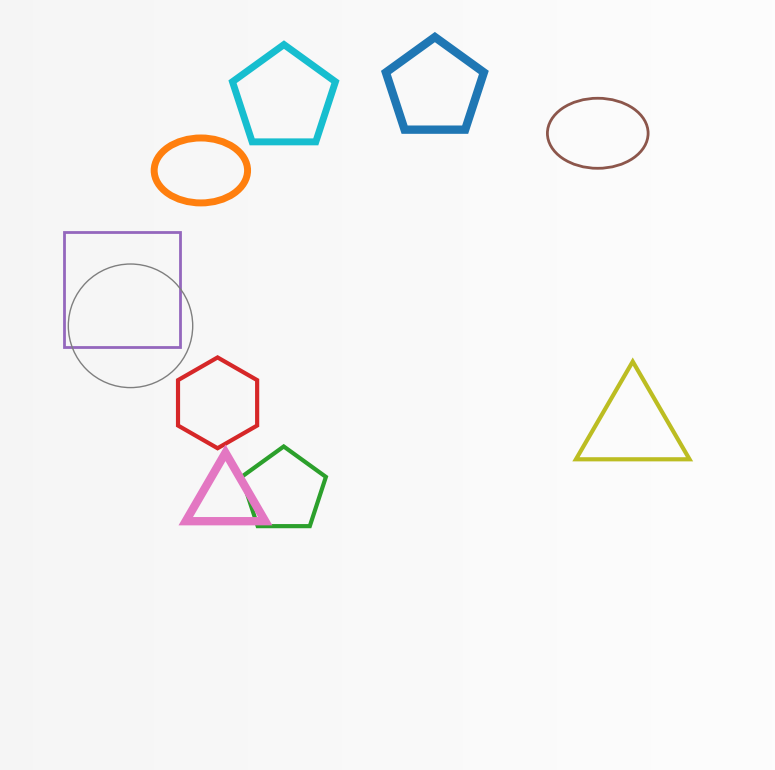[{"shape": "pentagon", "thickness": 3, "radius": 0.33, "center": [0.561, 0.885]}, {"shape": "oval", "thickness": 2.5, "radius": 0.3, "center": [0.259, 0.779]}, {"shape": "pentagon", "thickness": 1.5, "radius": 0.29, "center": [0.366, 0.363]}, {"shape": "hexagon", "thickness": 1.5, "radius": 0.29, "center": [0.281, 0.477]}, {"shape": "square", "thickness": 1, "radius": 0.37, "center": [0.157, 0.624]}, {"shape": "oval", "thickness": 1, "radius": 0.32, "center": [0.771, 0.827]}, {"shape": "triangle", "thickness": 3, "radius": 0.3, "center": [0.291, 0.353]}, {"shape": "circle", "thickness": 0.5, "radius": 0.4, "center": [0.168, 0.577]}, {"shape": "triangle", "thickness": 1.5, "radius": 0.42, "center": [0.816, 0.446]}, {"shape": "pentagon", "thickness": 2.5, "radius": 0.35, "center": [0.366, 0.872]}]